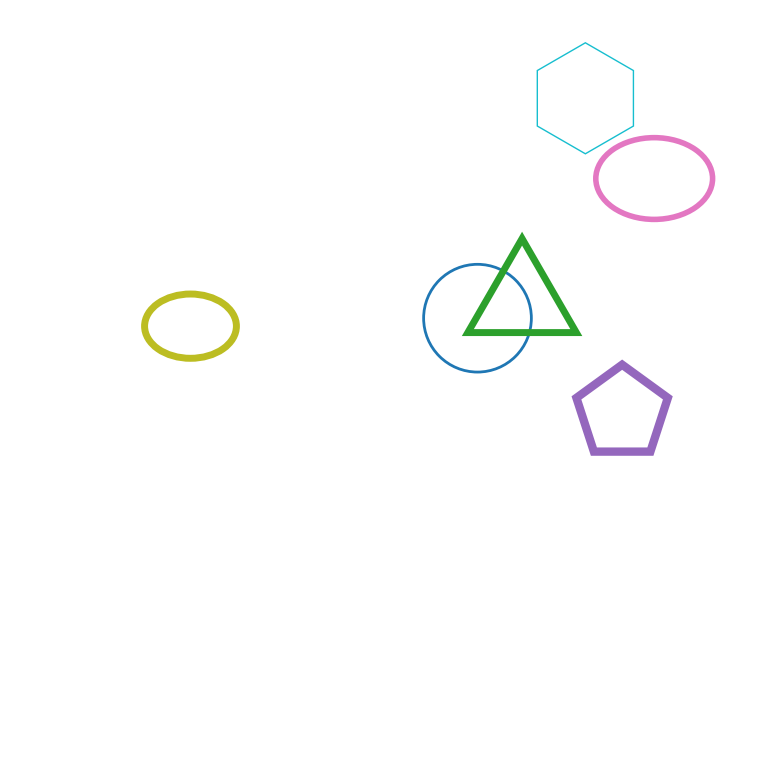[{"shape": "circle", "thickness": 1, "radius": 0.35, "center": [0.62, 0.587]}, {"shape": "triangle", "thickness": 2.5, "radius": 0.41, "center": [0.678, 0.609]}, {"shape": "pentagon", "thickness": 3, "radius": 0.31, "center": [0.808, 0.464]}, {"shape": "oval", "thickness": 2, "radius": 0.38, "center": [0.85, 0.768]}, {"shape": "oval", "thickness": 2.5, "radius": 0.3, "center": [0.247, 0.576]}, {"shape": "hexagon", "thickness": 0.5, "radius": 0.36, "center": [0.76, 0.872]}]